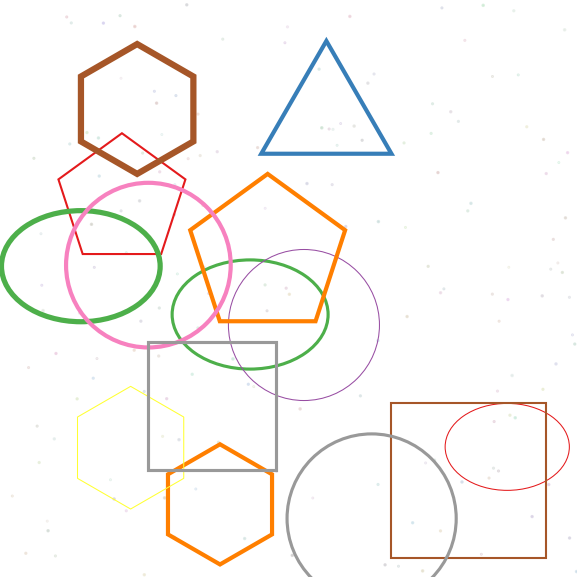[{"shape": "pentagon", "thickness": 1, "radius": 0.58, "center": [0.211, 0.653]}, {"shape": "oval", "thickness": 0.5, "radius": 0.54, "center": [0.878, 0.225]}, {"shape": "triangle", "thickness": 2, "radius": 0.65, "center": [0.565, 0.798]}, {"shape": "oval", "thickness": 1.5, "radius": 0.68, "center": [0.433, 0.455]}, {"shape": "oval", "thickness": 2.5, "radius": 0.69, "center": [0.14, 0.538]}, {"shape": "circle", "thickness": 0.5, "radius": 0.65, "center": [0.526, 0.436]}, {"shape": "hexagon", "thickness": 2, "radius": 0.52, "center": [0.381, 0.126]}, {"shape": "pentagon", "thickness": 2, "radius": 0.71, "center": [0.463, 0.557]}, {"shape": "hexagon", "thickness": 0.5, "radius": 0.53, "center": [0.226, 0.224]}, {"shape": "hexagon", "thickness": 3, "radius": 0.56, "center": [0.238, 0.81]}, {"shape": "square", "thickness": 1, "radius": 0.67, "center": [0.812, 0.167]}, {"shape": "circle", "thickness": 2, "radius": 0.71, "center": [0.257, 0.54]}, {"shape": "circle", "thickness": 1.5, "radius": 0.73, "center": [0.644, 0.101]}, {"shape": "square", "thickness": 1.5, "radius": 0.55, "center": [0.368, 0.296]}]